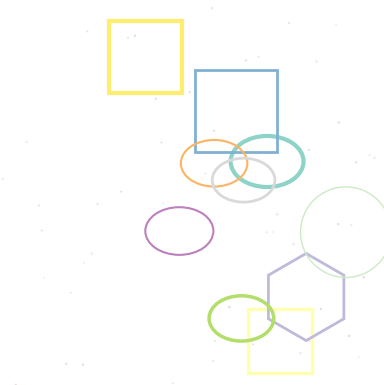[{"shape": "oval", "thickness": 3, "radius": 0.47, "center": [0.694, 0.581]}, {"shape": "square", "thickness": 2.5, "radius": 0.41, "center": [0.728, 0.113]}, {"shape": "hexagon", "thickness": 2, "radius": 0.57, "center": [0.795, 0.229]}, {"shape": "square", "thickness": 2, "radius": 0.53, "center": [0.612, 0.713]}, {"shape": "oval", "thickness": 1.5, "radius": 0.43, "center": [0.556, 0.576]}, {"shape": "oval", "thickness": 2.5, "radius": 0.42, "center": [0.627, 0.173]}, {"shape": "oval", "thickness": 2, "radius": 0.41, "center": [0.633, 0.532]}, {"shape": "oval", "thickness": 1.5, "radius": 0.44, "center": [0.466, 0.4]}, {"shape": "circle", "thickness": 1, "radius": 0.59, "center": [0.898, 0.397]}, {"shape": "square", "thickness": 3, "radius": 0.47, "center": [0.377, 0.852]}]